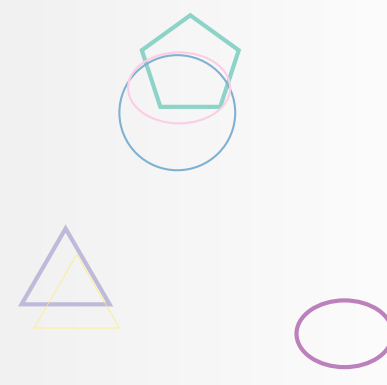[{"shape": "pentagon", "thickness": 3, "radius": 0.66, "center": [0.491, 0.829]}, {"shape": "triangle", "thickness": 3, "radius": 0.66, "center": [0.169, 0.275]}, {"shape": "circle", "thickness": 1.5, "radius": 0.75, "center": [0.458, 0.707]}, {"shape": "oval", "thickness": 1.5, "radius": 0.66, "center": [0.462, 0.772]}, {"shape": "oval", "thickness": 3, "radius": 0.62, "center": [0.889, 0.133]}, {"shape": "triangle", "thickness": 0.5, "radius": 0.64, "center": [0.198, 0.212]}]